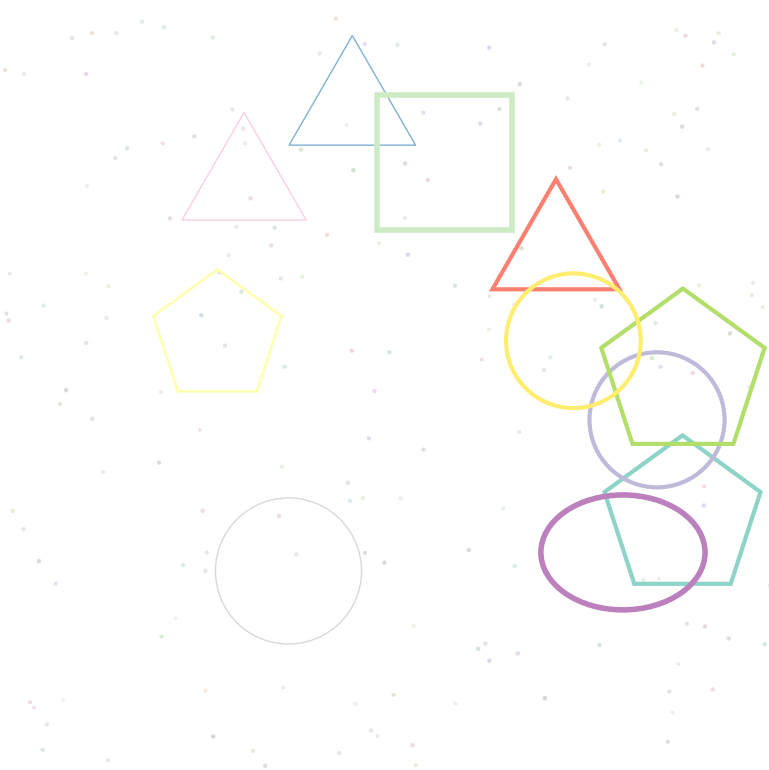[{"shape": "pentagon", "thickness": 1.5, "radius": 0.53, "center": [0.886, 0.328]}, {"shape": "pentagon", "thickness": 1, "radius": 0.44, "center": [0.282, 0.563]}, {"shape": "circle", "thickness": 1.5, "radius": 0.44, "center": [0.853, 0.455]}, {"shape": "triangle", "thickness": 1.5, "radius": 0.48, "center": [0.722, 0.672]}, {"shape": "triangle", "thickness": 0.5, "radius": 0.47, "center": [0.458, 0.859]}, {"shape": "pentagon", "thickness": 1.5, "radius": 0.56, "center": [0.887, 0.514]}, {"shape": "triangle", "thickness": 0.5, "radius": 0.47, "center": [0.317, 0.761]}, {"shape": "circle", "thickness": 0.5, "radius": 0.47, "center": [0.375, 0.258]}, {"shape": "oval", "thickness": 2, "radius": 0.53, "center": [0.809, 0.283]}, {"shape": "square", "thickness": 2, "radius": 0.44, "center": [0.577, 0.789]}, {"shape": "circle", "thickness": 1.5, "radius": 0.44, "center": [0.745, 0.557]}]